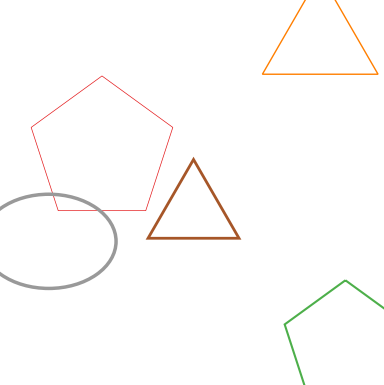[{"shape": "pentagon", "thickness": 0.5, "radius": 0.97, "center": [0.265, 0.609]}, {"shape": "pentagon", "thickness": 1.5, "radius": 0.83, "center": [0.897, 0.106]}, {"shape": "triangle", "thickness": 1, "radius": 0.87, "center": [0.832, 0.894]}, {"shape": "triangle", "thickness": 2, "radius": 0.68, "center": [0.503, 0.449]}, {"shape": "oval", "thickness": 2.5, "radius": 0.87, "center": [0.127, 0.373]}]